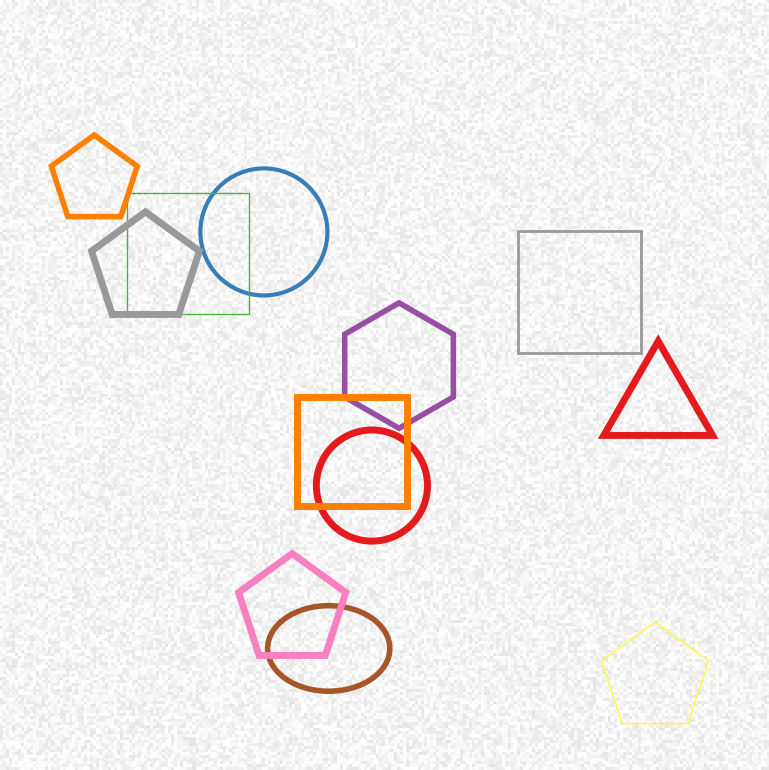[{"shape": "circle", "thickness": 2.5, "radius": 0.36, "center": [0.483, 0.369]}, {"shape": "triangle", "thickness": 2.5, "radius": 0.41, "center": [0.855, 0.475]}, {"shape": "circle", "thickness": 1.5, "radius": 0.41, "center": [0.343, 0.699]}, {"shape": "square", "thickness": 0.5, "radius": 0.39, "center": [0.244, 0.671]}, {"shape": "hexagon", "thickness": 2, "radius": 0.41, "center": [0.518, 0.525]}, {"shape": "pentagon", "thickness": 2, "radius": 0.29, "center": [0.122, 0.766]}, {"shape": "square", "thickness": 2.5, "radius": 0.36, "center": [0.457, 0.414]}, {"shape": "pentagon", "thickness": 0.5, "radius": 0.36, "center": [0.851, 0.119]}, {"shape": "oval", "thickness": 2, "radius": 0.4, "center": [0.427, 0.158]}, {"shape": "pentagon", "thickness": 2.5, "radius": 0.37, "center": [0.379, 0.208]}, {"shape": "square", "thickness": 1, "radius": 0.4, "center": [0.752, 0.621]}, {"shape": "pentagon", "thickness": 2.5, "radius": 0.37, "center": [0.189, 0.651]}]